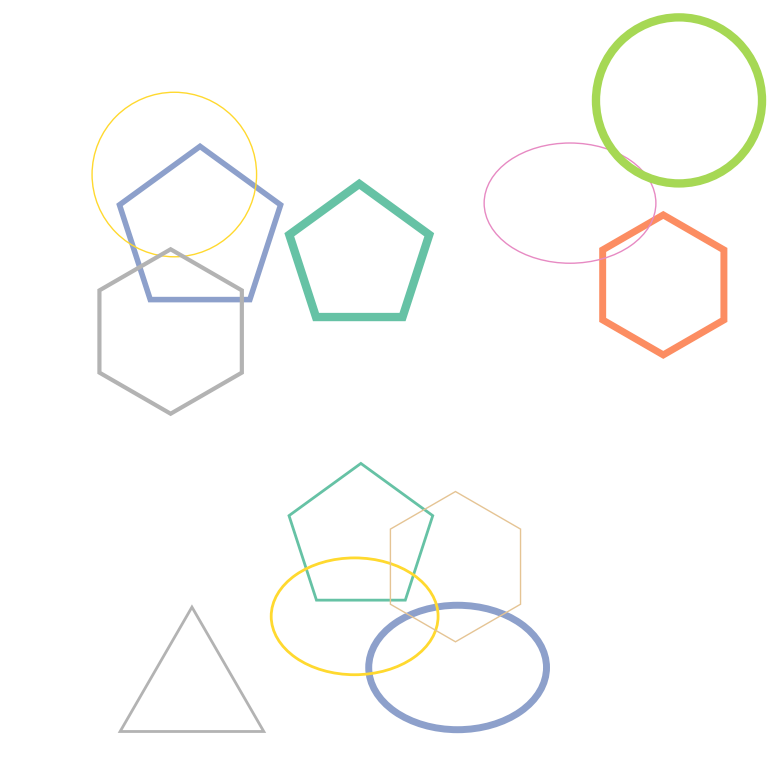[{"shape": "pentagon", "thickness": 3, "radius": 0.48, "center": [0.467, 0.666]}, {"shape": "pentagon", "thickness": 1, "radius": 0.49, "center": [0.469, 0.3]}, {"shape": "hexagon", "thickness": 2.5, "radius": 0.45, "center": [0.861, 0.63]}, {"shape": "oval", "thickness": 2.5, "radius": 0.58, "center": [0.594, 0.133]}, {"shape": "pentagon", "thickness": 2, "radius": 0.55, "center": [0.26, 0.7]}, {"shape": "oval", "thickness": 0.5, "radius": 0.56, "center": [0.74, 0.736]}, {"shape": "circle", "thickness": 3, "radius": 0.54, "center": [0.882, 0.87]}, {"shape": "circle", "thickness": 0.5, "radius": 0.53, "center": [0.226, 0.773]}, {"shape": "oval", "thickness": 1, "radius": 0.54, "center": [0.461, 0.2]}, {"shape": "hexagon", "thickness": 0.5, "radius": 0.49, "center": [0.592, 0.264]}, {"shape": "triangle", "thickness": 1, "radius": 0.54, "center": [0.249, 0.104]}, {"shape": "hexagon", "thickness": 1.5, "radius": 0.53, "center": [0.222, 0.569]}]